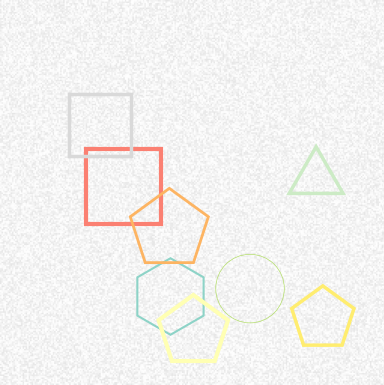[{"shape": "hexagon", "thickness": 1.5, "radius": 0.5, "center": [0.443, 0.23]}, {"shape": "pentagon", "thickness": 3, "radius": 0.47, "center": [0.502, 0.139]}, {"shape": "square", "thickness": 3, "radius": 0.49, "center": [0.321, 0.515]}, {"shape": "pentagon", "thickness": 2, "radius": 0.53, "center": [0.44, 0.404]}, {"shape": "circle", "thickness": 0.5, "radius": 0.45, "center": [0.649, 0.25]}, {"shape": "square", "thickness": 2.5, "radius": 0.4, "center": [0.26, 0.675]}, {"shape": "triangle", "thickness": 2.5, "radius": 0.4, "center": [0.821, 0.538]}, {"shape": "pentagon", "thickness": 2.5, "radius": 0.43, "center": [0.839, 0.172]}]